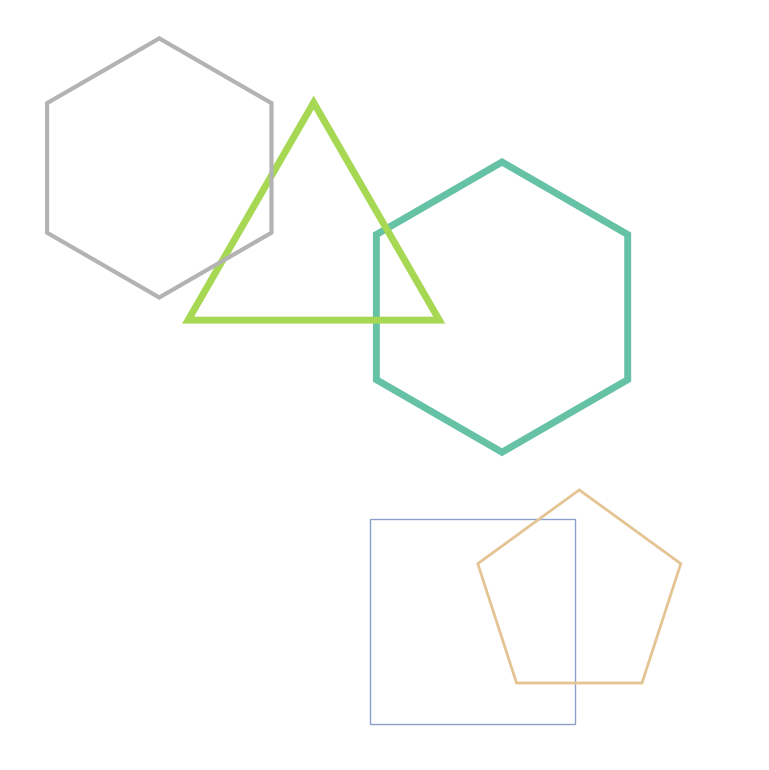[{"shape": "hexagon", "thickness": 2.5, "radius": 0.94, "center": [0.652, 0.601]}, {"shape": "square", "thickness": 0.5, "radius": 0.67, "center": [0.613, 0.193]}, {"shape": "triangle", "thickness": 2.5, "radius": 0.94, "center": [0.407, 0.678]}, {"shape": "pentagon", "thickness": 1, "radius": 0.69, "center": [0.752, 0.225]}, {"shape": "hexagon", "thickness": 1.5, "radius": 0.84, "center": [0.207, 0.782]}]